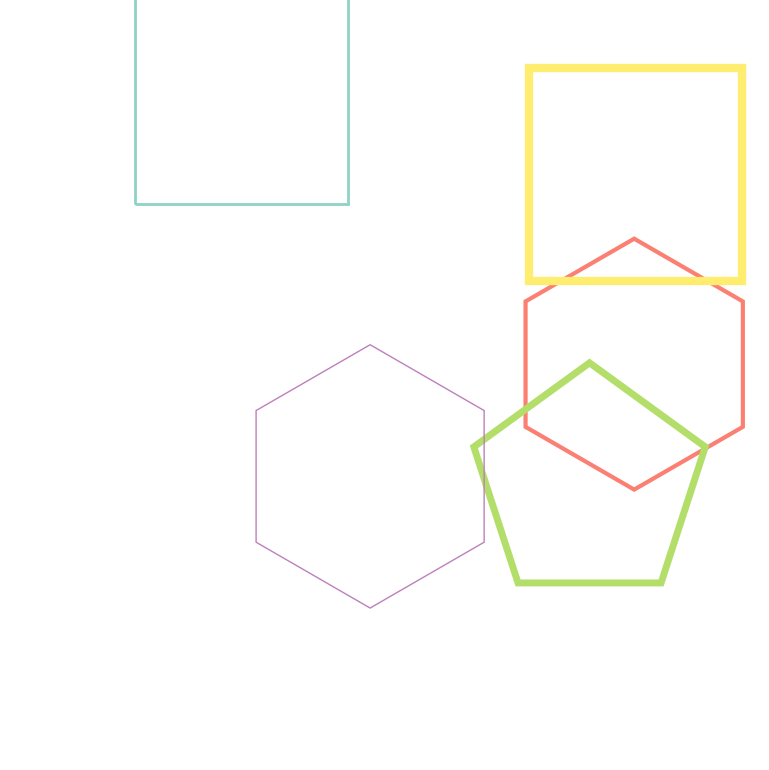[{"shape": "square", "thickness": 1, "radius": 0.69, "center": [0.314, 0.874]}, {"shape": "hexagon", "thickness": 1.5, "radius": 0.81, "center": [0.824, 0.527]}, {"shape": "pentagon", "thickness": 2.5, "radius": 0.79, "center": [0.766, 0.371]}, {"shape": "hexagon", "thickness": 0.5, "radius": 0.85, "center": [0.481, 0.381]}, {"shape": "square", "thickness": 3, "radius": 0.69, "center": [0.825, 0.773]}]